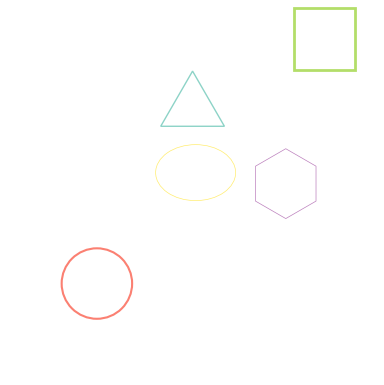[{"shape": "triangle", "thickness": 1, "radius": 0.48, "center": [0.5, 0.72]}, {"shape": "circle", "thickness": 1.5, "radius": 0.46, "center": [0.252, 0.264]}, {"shape": "square", "thickness": 2, "radius": 0.4, "center": [0.843, 0.899]}, {"shape": "hexagon", "thickness": 0.5, "radius": 0.45, "center": [0.742, 0.523]}, {"shape": "oval", "thickness": 0.5, "radius": 0.52, "center": [0.508, 0.552]}]